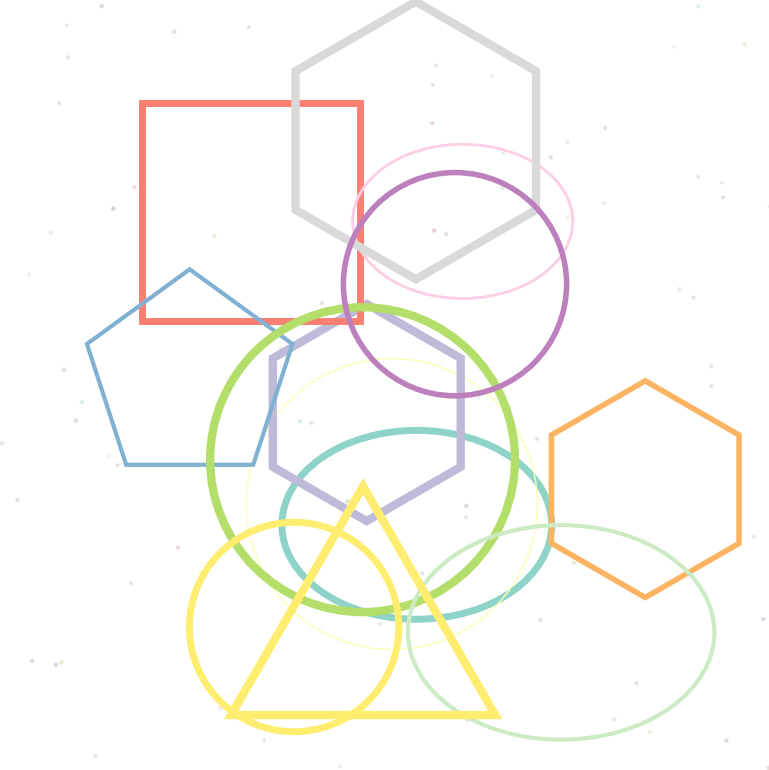[{"shape": "oval", "thickness": 2.5, "radius": 0.88, "center": [0.541, 0.318]}, {"shape": "circle", "thickness": 0.5, "radius": 0.94, "center": [0.509, 0.345]}, {"shape": "hexagon", "thickness": 3, "radius": 0.7, "center": [0.476, 0.464]}, {"shape": "square", "thickness": 2.5, "radius": 0.71, "center": [0.326, 0.725]}, {"shape": "pentagon", "thickness": 1.5, "radius": 0.7, "center": [0.246, 0.51]}, {"shape": "hexagon", "thickness": 2, "radius": 0.7, "center": [0.838, 0.365]}, {"shape": "circle", "thickness": 3, "radius": 0.99, "center": [0.471, 0.403]}, {"shape": "oval", "thickness": 1, "radius": 0.71, "center": [0.601, 0.712]}, {"shape": "hexagon", "thickness": 3, "radius": 0.9, "center": [0.54, 0.818]}, {"shape": "circle", "thickness": 2, "radius": 0.72, "center": [0.591, 0.631]}, {"shape": "oval", "thickness": 1.5, "radius": 1.0, "center": [0.729, 0.179]}, {"shape": "triangle", "thickness": 3, "radius": 0.99, "center": [0.472, 0.17]}, {"shape": "circle", "thickness": 2.5, "radius": 0.68, "center": [0.382, 0.186]}]